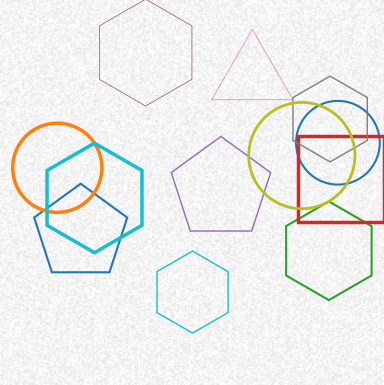[{"shape": "pentagon", "thickness": 1.5, "radius": 0.64, "center": [0.21, 0.396]}, {"shape": "circle", "thickness": 1.5, "radius": 0.54, "center": [0.878, 0.629]}, {"shape": "circle", "thickness": 2.5, "radius": 0.58, "center": [0.149, 0.564]}, {"shape": "hexagon", "thickness": 1.5, "radius": 0.64, "center": [0.854, 0.349]}, {"shape": "square", "thickness": 2.5, "radius": 0.56, "center": [0.886, 0.535]}, {"shape": "pentagon", "thickness": 1, "radius": 0.68, "center": [0.574, 0.51]}, {"shape": "hexagon", "thickness": 0.5, "radius": 0.69, "center": [0.378, 0.863]}, {"shape": "triangle", "thickness": 0.5, "radius": 0.61, "center": [0.655, 0.802]}, {"shape": "hexagon", "thickness": 1, "radius": 0.56, "center": [0.857, 0.691]}, {"shape": "circle", "thickness": 2, "radius": 0.69, "center": [0.784, 0.596]}, {"shape": "hexagon", "thickness": 2.5, "radius": 0.71, "center": [0.245, 0.486]}, {"shape": "hexagon", "thickness": 1, "radius": 0.53, "center": [0.5, 0.241]}]